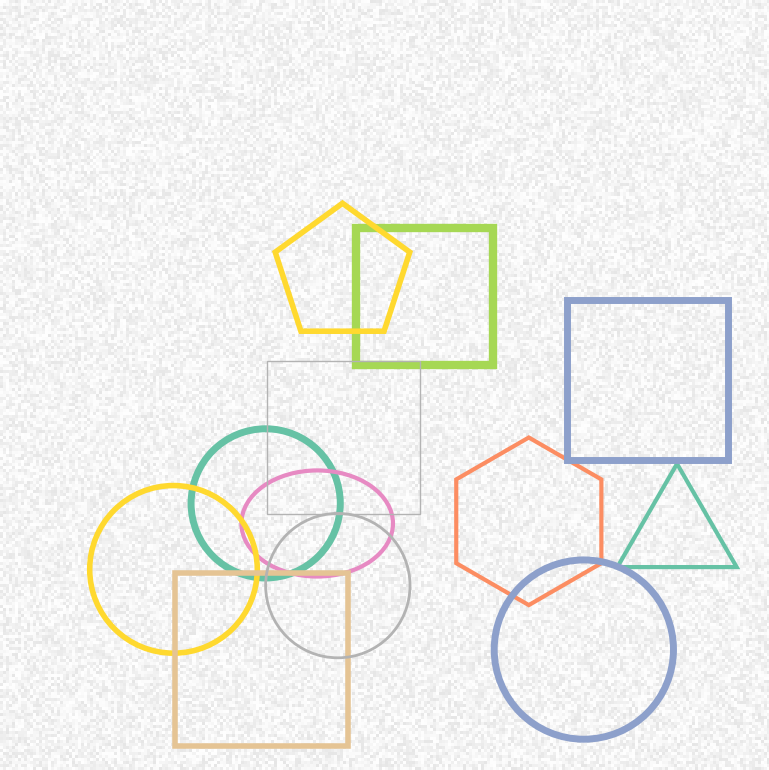[{"shape": "circle", "thickness": 2.5, "radius": 0.48, "center": [0.345, 0.346]}, {"shape": "triangle", "thickness": 1.5, "radius": 0.45, "center": [0.879, 0.308]}, {"shape": "hexagon", "thickness": 1.5, "radius": 0.54, "center": [0.687, 0.323]}, {"shape": "square", "thickness": 2.5, "radius": 0.52, "center": [0.841, 0.507]}, {"shape": "circle", "thickness": 2.5, "radius": 0.58, "center": [0.758, 0.156]}, {"shape": "oval", "thickness": 1.5, "radius": 0.49, "center": [0.412, 0.32]}, {"shape": "square", "thickness": 3, "radius": 0.44, "center": [0.551, 0.615]}, {"shape": "pentagon", "thickness": 2, "radius": 0.46, "center": [0.445, 0.644]}, {"shape": "circle", "thickness": 2, "radius": 0.54, "center": [0.225, 0.261]}, {"shape": "square", "thickness": 2, "radius": 0.56, "center": [0.34, 0.144]}, {"shape": "square", "thickness": 0.5, "radius": 0.5, "center": [0.446, 0.432]}, {"shape": "circle", "thickness": 1, "radius": 0.47, "center": [0.439, 0.239]}]